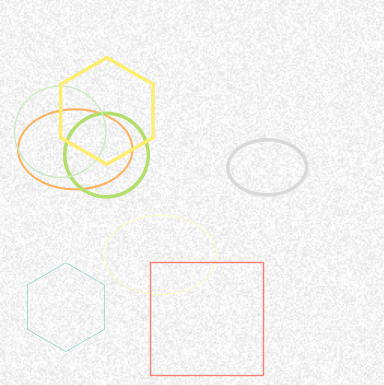[{"shape": "hexagon", "thickness": 0.5, "radius": 0.58, "center": [0.171, 0.202]}, {"shape": "oval", "thickness": 0.5, "radius": 0.73, "center": [0.417, 0.338]}, {"shape": "square", "thickness": 1, "radius": 0.73, "center": [0.537, 0.173]}, {"shape": "oval", "thickness": 1.5, "radius": 0.74, "center": [0.196, 0.612]}, {"shape": "circle", "thickness": 2.5, "radius": 0.54, "center": [0.277, 0.597]}, {"shape": "oval", "thickness": 2.5, "radius": 0.51, "center": [0.694, 0.565]}, {"shape": "circle", "thickness": 1, "radius": 0.59, "center": [0.156, 0.658]}, {"shape": "hexagon", "thickness": 2.5, "radius": 0.69, "center": [0.277, 0.712]}]